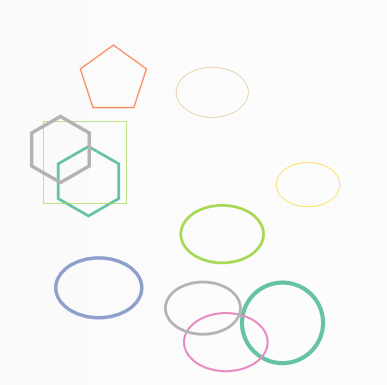[{"shape": "hexagon", "thickness": 2, "radius": 0.45, "center": [0.228, 0.529]}, {"shape": "circle", "thickness": 3, "radius": 0.52, "center": [0.729, 0.161]}, {"shape": "pentagon", "thickness": 1, "radius": 0.45, "center": [0.293, 0.793]}, {"shape": "oval", "thickness": 2.5, "radius": 0.55, "center": [0.255, 0.252]}, {"shape": "oval", "thickness": 1.5, "radius": 0.54, "center": [0.583, 0.111]}, {"shape": "square", "thickness": 0.5, "radius": 0.54, "center": [0.218, 0.58]}, {"shape": "oval", "thickness": 2, "radius": 0.53, "center": [0.573, 0.392]}, {"shape": "oval", "thickness": 0.5, "radius": 0.41, "center": [0.795, 0.52]}, {"shape": "oval", "thickness": 0.5, "radius": 0.47, "center": [0.548, 0.76]}, {"shape": "oval", "thickness": 2, "radius": 0.48, "center": [0.524, 0.2]}, {"shape": "hexagon", "thickness": 2.5, "radius": 0.43, "center": [0.156, 0.612]}]